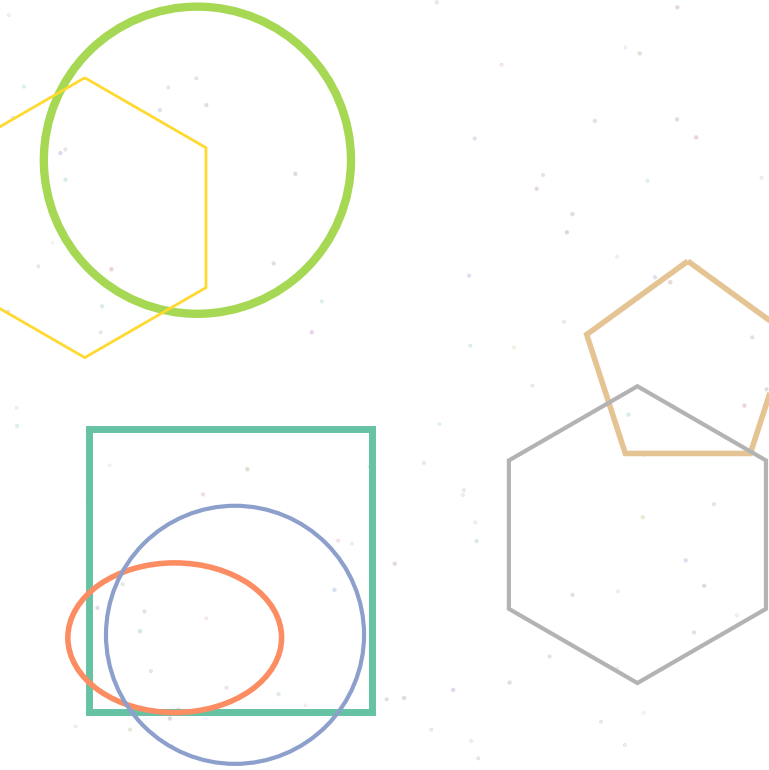[{"shape": "square", "thickness": 2.5, "radius": 0.92, "center": [0.299, 0.26]}, {"shape": "oval", "thickness": 2, "radius": 0.69, "center": [0.227, 0.172]}, {"shape": "circle", "thickness": 1.5, "radius": 0.84, "center": [0.305, 0.176]}, {"shape": "circle", "thickness": 3, "radius": 1.0, "center": [0.256, 0.792]}, {"shape": "hexagon", "thickness": 1, "radius": 0.91, "center": [0.11, 0.717]}, {"shape": "pentagon", "thickness": 2, "radius": 0.69, "center": [0.893, 0.523]}, {"shape": "hexagon", "thickness": 1.5, "radius": 0.96, "center": [0.828, 0.306]}]